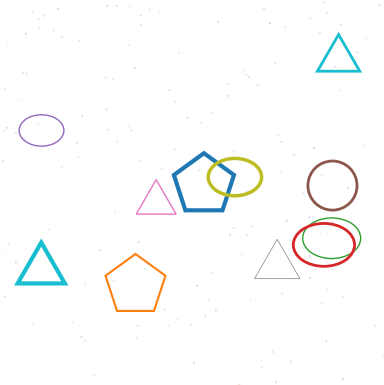[{"shape": "pentagon", "thickness": 3, "radius": 0.41, "center": [0.53, 0.52]}, {"shape": "pentagon", "thickness": 1.5, "radius": 0.41, "center": [0.352, 0.259]}, {"shape": "oval", "thickness": 1, "radius": 0.38, "center": [0.862, 0.381]}, {"shape": "oval", "thickness": 2, "radius": 0.4, "center": [0.841, 0.364]}, {"shape": "oval", "thickness": 1, "radius": 0.29, "center": [0.108, 0.661]}, {"shape": "circle", "thickness": 2, "radius": 0.32, "center": [0.864, 0.518]}, {"shape": "triangle", "thickness": 1, "radius": 0.3, "center": [0.406, 0.474]}, {"shape": "triangle", "thickness": 0.5, "radius": 0.34, "center": [0.72, 0.31]}, {"shape": "oval", "thickness": 2.5, "radius": 0.35, "center": [0.61, 0.54]}, {"shape": "triangle", "thickness": 3, "radius": 0.35, "center": [0.107, 0.299]}, {"shape": "triangle", "thickness": 2, "radius": 0.32, "center": [0.879, 0.847]}]